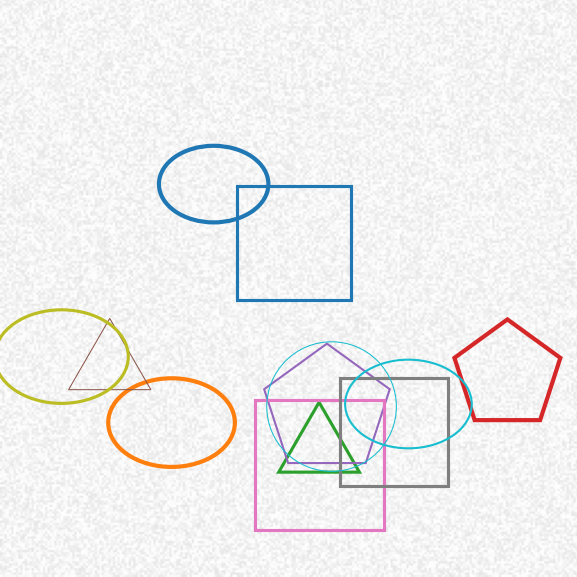[{"shape": "square", "thickness": 1.5, "radius": 0.49, "center": [0.51, 0.578]}, {"shape": "oval", "thickness": 2, "radius": 0.47, "center": [0.37, 0.68]}, {"shape": "oval", "thickness": 2, "radius": 0.55, "center": [0.297, 0.267]}, {"shape": "triangle", "thickness": 1.5, "radius": 0.4, "center": [0.552, 0.222]}, {"shape": "pentagon", "thickness": 2, "radius": 0.48, "center": [0.879, 0.35]}, {"shape": "pentagon", "thickness": 1, "radius": 0.57, "center": [0.566, 0.29]}, {"shape": "triangle", "thickness": 0.5, "radius": 0.41, "center": [0.19, 0.366]}, {"shape": "square", "thickness": 1.5, "radius": 0.56, "center": [0.553, 0.194]}, {"shape": "square", "thickness": 1.5, "radius": 0.47, "center": [0.682, 0.251]}, {"shape": "oval", "thickness": 1.5, "radius": 0.58, "center": [0.106, 0.382]}, {"shape": "oval", "thickness": 1, "radius": 0.55, "center": [0.707, 0.3]}, {"shape": "circle", "thickness": 0.5, "radius": 0.56, "center": [0.574, 0.295]}]